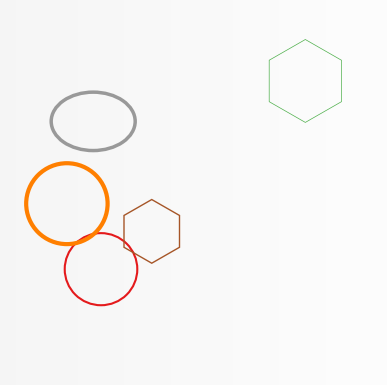[{"shape": "circle", "thickness": 1.5, "radius": 0.47, "center": [0.261, 0.301]}, {"shape": "hexagon", "thickness": 0.5, "radius": 0.54, "center": [0.788, 0.79]}, {"shape": "circle", "thickness": 3, "radius": 0.53, "center": [0.173, 0.471]}, {"shape": "hexagon", "thickness": 1, "radius": 0.41, "center": [0.392, 0.399]}, {"shape": "oval", "thickness": 2.5, "radius": 0.54, "center": [0.24, 0.685]}]